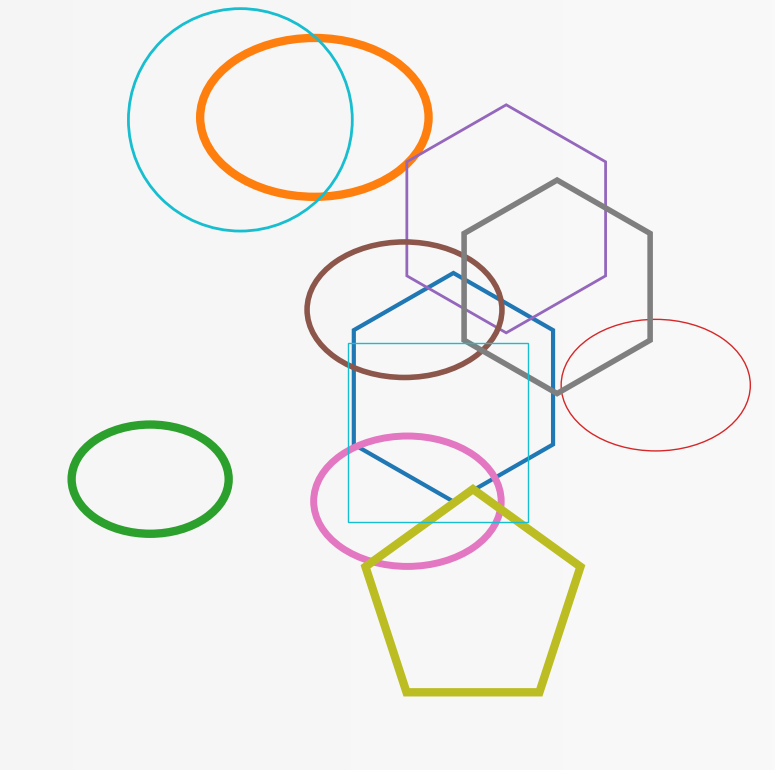[{"shape": "hexagon", "thickness": 1.5, "radius": 0.74, "center": [0.585, 0.497]}, {"shape": "oval", "thickness": 3, "radius": 0.74, "center": [0.406, 0.848]}, {"shape": "oval", "thickness": 3, "radius": 0.51, "center": [0.194, 0.378]}, {"shape": "oval", "thickness": 0.5, "radius": 0.61, "center": [0.846, 0.5]}, {"shape": "hexagon", "thickness": 1, "radius": 0.74, "center": [0.653, 0.716]}, {"shape": "oval", "thickness": 2, "radius": 0.63, "center": [0.522, 0.598]}, {"shape": "oval", "thickness": 2.5, "radius": 0.6, "center": [0.526, 0.349]}, {"shape": "hexagon", "thickness": 2, "radius": 0.69, "center": [0.719, 0.628]}, {"shape": "pentagon", "thickness": 3, "radius": 0.73, "center": [0.61, 0.219]}, {"shape": "square", "thickness": 0.5, "radius": 0.58, "center": [0.565, 0.438]}, {"shape": "circle", "thickness": 1, "radius": 0.72, "center": [0.31, 0.844]}]